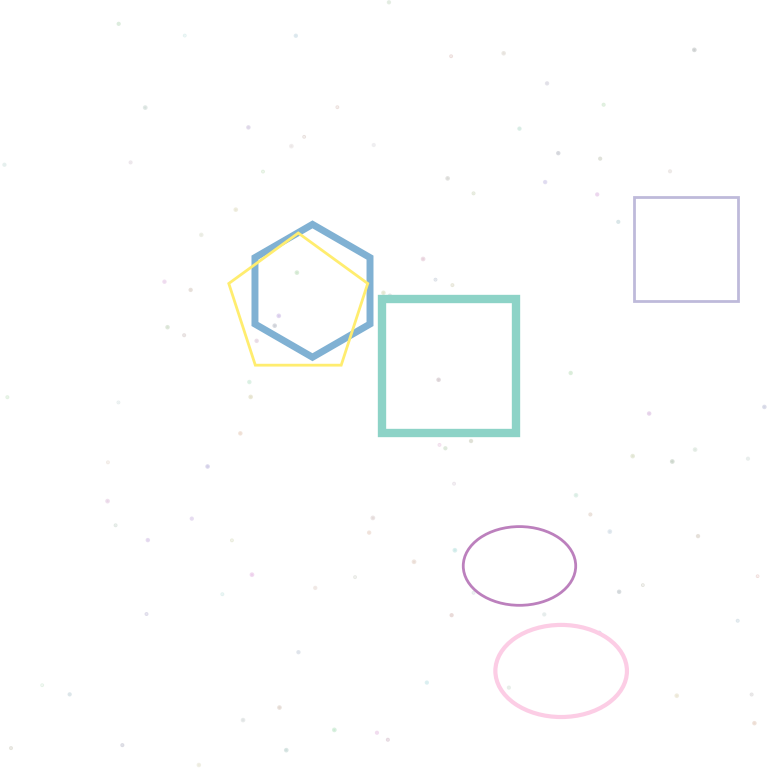[{"shape": "square", "thickness": 3, "radius": 0.44, "center": [0.583, 0.524]}, {"shape": "square", "thickness": 1, "radius": 0.34, "center": [0.891, 0.676]}, {"shape": "hexagon", "thickness": 2.5, "radius": 0.43, "center": [0.406, 0.622]}, {"shape": "oval", "thickness": 1.5, "radius": 0.43, "center": [0.729, 0.129]}, {"shape": "oval", "thickness": 1, "radius": 0.37, "center": [0.675, 0.265]}, {"shape": "pentagon", "thickness": 1, "radius": 0.47, "center": [0.387, 0.603]}]